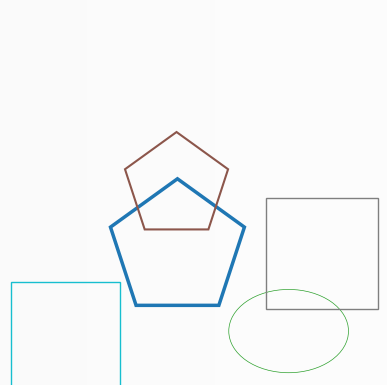[{"shape": "pentagon", "thickness": 2.5, "radius": 0.91, "center": [0.458, 0.354]}, {"shape": "oval", "thickness": 0.5, "radius": 0.77, "center": [0.745, 0.14]}, {"shape": "pentagon", "thickness": 1.5, "radius": 0.7, "center": [0.456, 0.517]}, {"shape": "square", "thickness": 1, "radius": 0.73, "center": [0.83, 0.341]}, {"shape": "square", "thickness": 1, "radius": 0.7, "center": [0.169, 0.126]}]